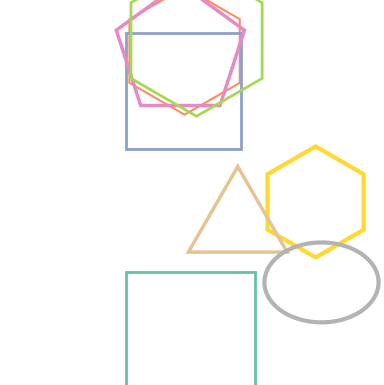[{"shape": "square", "thickness": 2, "radius": 0.84, "center": [0.495, 0.126]}, {"shape": "hexagon", "thickness": 1.5, "radius": 0.83, "center": [0.479, 0.868]}, {"shape": "square", "thickness": 2, "radius": 0.75, "center": [0.477, 0.763]}, {"shape": "pentagon", "thickness": 2.5, "radius": 0.87, "center": [0.468, 0.867]}, {"shape": "hexagon", "thickness": 2, "radius": 0.98, "center": [0.511, 0.895]}, {"shape": "hexagon", "thickness": 3, "radius": 0.72, "center": [0.82, 0.476]}, {"shape": "triangle", "thickness": 2.5, "radius": 0.74, "center": [0.618, 0.419]}, {"shape": "oval", "thickness": 3, "radius": 0.74, "center": [0.835, 0.266]}]